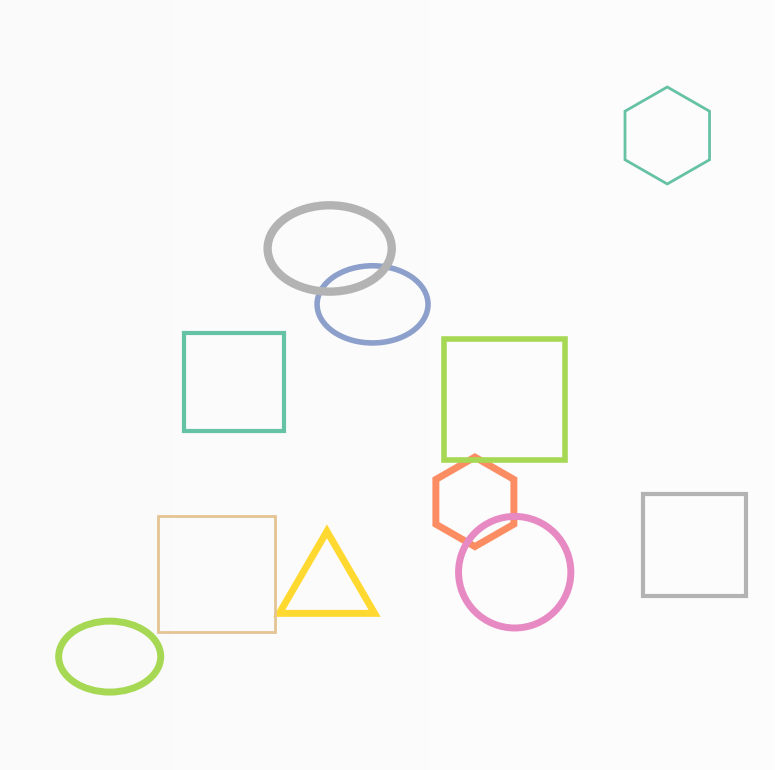[{"shape": "hexagon", "thickness": 1, "radius": 0.31, "center": [0.861, 0.824]}, {"shape": "square", "thickness": 1.5, "radius": 0.32, "center": [0.302, 0.504]}, {"shape": "hexagon", "thickness": 2.5, "radius": 0.29, "center": [0.613, 0.348]}, {"shape": "oval", "thickness": 2, "radius": 0.36, "center": [0.481, 0.605]}, {"shape": "circle", "thickness": 2.5, "radius": 0.36, "center": [0.664, 0.257]}, {"shape": "oval", "thickness": 2.5, "radius": 0.33, "center": [0.142, 0.147]}, {"shape": "square", "thickness": 2, "radius": 0.39, "center": [0.651, 0.481]}, {"shape": "triangle", "thickness": 2.5, "radius": 0.36, "center": [0.422, 0.239]}, {"shape": "square", "thickness": 1, "radius": 0.38, "center": [0.279, 0.254]}, {"shape": "square", "thickness": 1.5, "radius": 0.33, "center": [0.896, 0.292]}, {"shape": "oval", "thickness": 3, "radius": 0.4, "center": [0.425, 0.677]}]